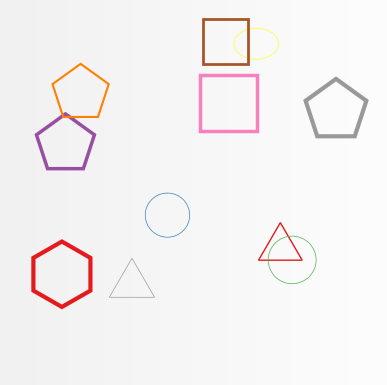[{"shape": "triangle", "thickness": 1, "radius": 0.33, "center": [0.724, 0.357]}, {"shape": "hexagon", "thickness": 3, "radius": 0.42, "center": [0.16, 0.288]}, {"shape": "circle", "thickness": 0.5, "radius": 0.29, "center": [0.432, 0.441]}, {"shape": "circle", "thickness": 0.5, "radius": 0.31, "center": [0.754, 0.325]}, {"shape": "pentagon", "thickness": 2.5, "radius": 0.39, "center": [0.169, 0.625]}, {"shape": "pentagon", "thickness": 1.5, "radius": 0.38, "center": [0.208, 0.758]}, {"shape": "oval", "thickness": 0.5, "radius": 0.29, "center": [0.661, 0.886]}, {"shape": "square", "thickness": 2, "radius": 0.29, "center": [0.583, 0.891]}, {"shape": "square", "thickness": 2.5, "radius": 0.37, "center": [0.589, 0.732]}, {"shape": "pentagon", "thickness": 3, "radius": 0.41, "center": [0.867, 0.713]}, {"shape": "triangle", "thickness": 0.5, "radius": 0.34, "center": [0.341, 0.262]}]